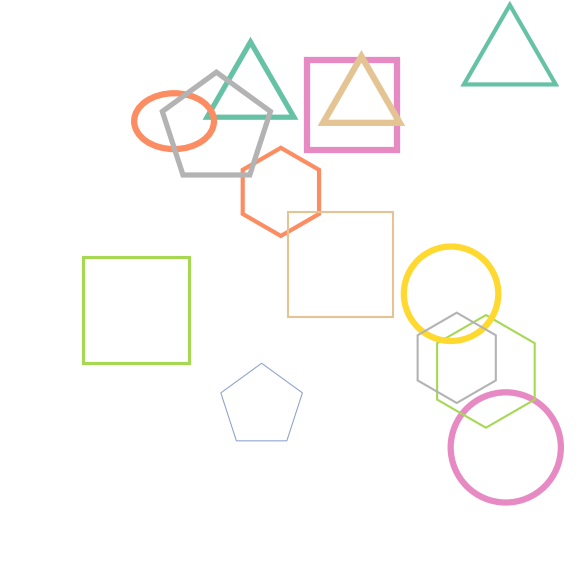[{"shape": "triangle", "thickness": 2.5, "radius": 0.43, "center": [0.434, 0.84]}, {"shape": "triangle", "thickness": 2, "radius": 0.46, "center": [0.883, 0.899]}, {"shape": "hexagon", "thickness": 2, "radius": 0.38, "center": [0.486, 0.667]}, {"shape": "oval", "thickness": 3, "radius": 0.35, "center": [0.301, 0.789]}, {"shape": "pentagon", "thickness": 0.5, "radius": 0.37, "center": [0.453, 0.296]}, {"shape": "circle", "thickness": 3, "radius": 0.48, "center": [0.876, 0.224]}, {"shape": "square", "thickness": 3, "radius": 0.39, "center": [0.609, 0.817]}, {"shape": "hexagon", "thickness": 1, "radius": 0.49, "center": [0.841, 0.356]}, {"shape": "square", "thickness": 1.5, "radius": 0.46, "center": [0.235, 0.462]}, {"shape": "circle", "thickness": 3, "radius": 0.41, "center": [0.781, 0.49]}, {"shape": "square", "thickness": 1, "radius": 0.46, "center": [0.59, 0.541]}, {"shape": "triangle", "thickness": 3, "radius": 0.38, "center": [0.626, 0.825]}, {"shape": "pentagon", "thickness": 2.5, "radius": 0.49, "center": [0.375, 0.776]}, {"shape": "hexagon", "thickness": 1, "radius": 0.39, "center": [0.791, 0.38]}]